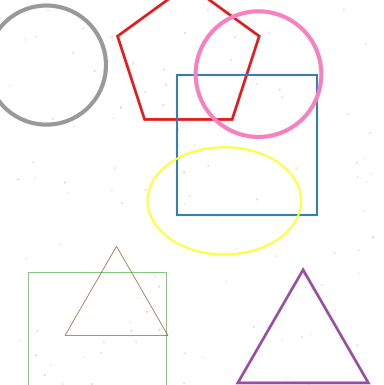[{"shape": "pentagon", "thickness": 2, "radius": 0.97, "center": [0.489, 0.846]}, {"shape": "square", "thickness": 1.5, "radius": 0.91, "center": [0.641, 0.624]}, {"shape": "square", "thickness": 0.5, "radius": 0.9, "center": [0.252, 0.115]}, {"shape": "triangle", "thickness": 2, "radius": 0.98, "center": [0.787, 0.103]}, {"shape": "oval", "thickness": 1.5, "radius": 1.0, "center": [0.583, 0.478]}, {"shape": "triangle", "thickness": 0.5, "radius": 0.77, "center": [0.303, 0.206]}, {"shape": "circle", "thickness": 3, "radius": 0.82, "center": [0.671, 0.807]}, {"shape": "circle", "thickness": 3, "radius": 0.77, "center": [0.121, 0.831]}]